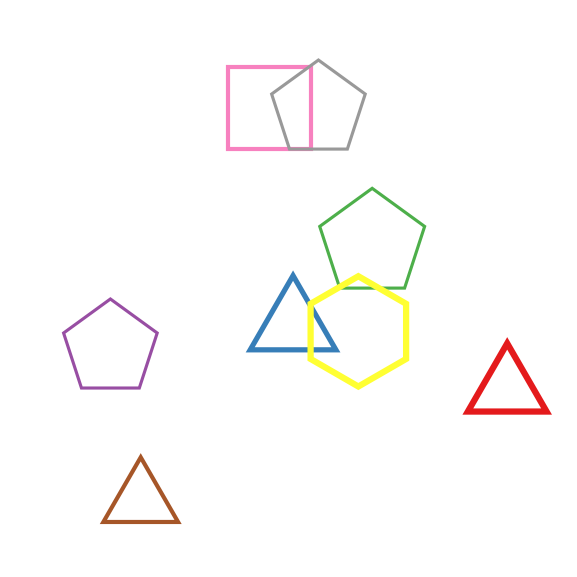[{"shape": "triangle", "thickness": 3, "radius": 0.39, "center": [0.878, 0.326]}, {"shape": "triangle", "thickness": 2.5, "radius": 0.43, "center": [0.507, 0.436]}, {"shape": "pentagon", "thickness": 1.5, "radius": 0.48, "center": [0.644, 0.578]}, {"shape": "pentagon", "thickness": 1.5, "radius": 0.43, "center": [0.191, 0.396]}, {"shape": "hexagon", "thickness": 3, "radius": 0.48, "center": [0.621, 0.425]}, {"shape": "triangle", "thickness": 2, "radius": 0.37, "center": [0.244, 0.133]}, {"shape": "square", "thickness": 2, "radius": 0.36, "center": [0.467, 0.812]}, {"shape": "pentagon", "thickness": 1.5, "radius": 0.43, "center": [0.551, 0.81]}]